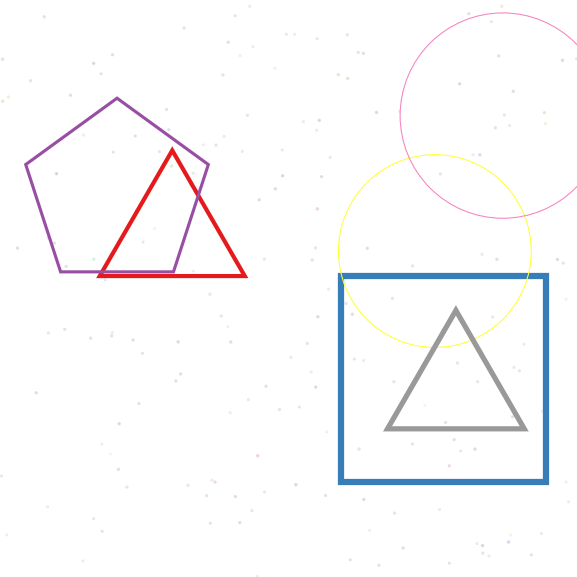[{"shape": "triangle", "thickness": 2, "radius": 0.73, "center": [0.298, 0.594]}, {"shape": "square", "thickness": 3, "radius": 0.89, "center": [0.768, 0.343]}, {"shape": "pentagon", "thickness": 1.5, "radius": 0.83, "center": [0.203, 0.663]}, {"shape": "circle", "thickness": 0.5, "radius": 0.83, "center": [0.753, 0.564]}, {"shape": "circle", "thickness": 0.5, "radius": 0.89, "center": [0.871, 0.799]}, {"shape": "triangle", "thickness": 2.5, "radius": 0.68, "center": [0.789, 0.325]}]